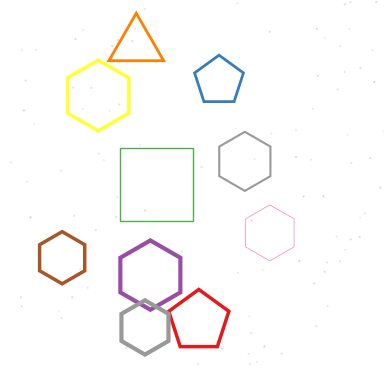[{"shape": "pentagon", "thickness": 2.5, "radius": 0.41, "center": [0.516, 0.166]}, {"shape": "pentagon", "thickness": 2, "radius": 0.33, "center": [0.569, 0.79]}, {"shape": "square", "thickness": 1, "radius": 0.48, "center": [0.406, 0.521]}, {"shape": "hexagon", "thickness": 3, "radius": 0.45, "center": [0.391, 0.286]}, {"shape": "triangle", "thickness": 2, "radius": 0.41, "center": [0.354, 0.883]}, {"shape": "hexagon", "thickness": 2.5, "radius": 0.46, "center": [0.255, 0.752]}, {"shape": "hexagon", "thickness": 2.5, "radius": 0.34, "center": [0.161, 0.331]}, {"shape": "hexagon", "thickness": 0.5, "radius": 0.36, "center": [0.701, 0.395]}, {"shape": "hexagon", "thickness": 3, "radius": 0.35, "center": [0.377, 0.15]}, {"shape": "hexagon", "thickness": 1.5, "radius": 0.38, "center": [0.636, 0.581]}]